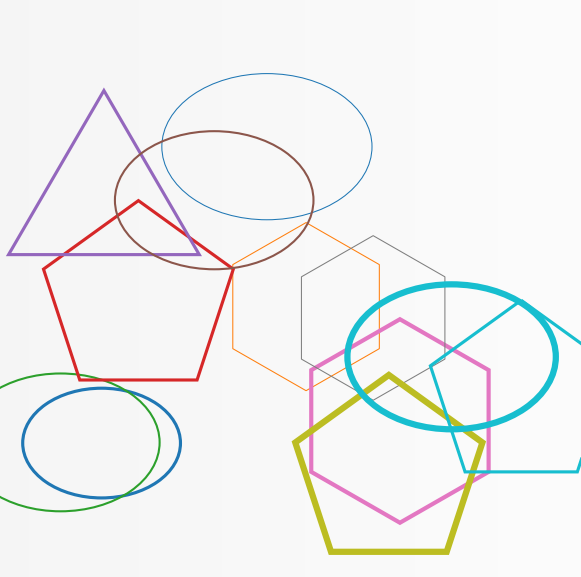[{"shape": "oval", "thickness": 0.5, "radius": 0.9, "center": [0.459, 0.745]}, {"shape": "oval", "thickness": 1.5, "radius": 0.68, "center": [0.175, 0.232]}, {"shape": "hexagon", "thickness": 0.5, "radius": 0.73, "center": [0.527, 0.468]}, {"shape": "oval", "thickness": 1, "radius": 0.85, "center": [0.104, 0.233]}, {"shape": "pentagon", "thickness": 1.5, "radius": 0.86, "center": [0.238, 0.48]}, {"shape": "triangle", "thickness": 1.5, "radius": 0.95, "center": [0.179, 0.653]}, {"shape": "oval", "thickness": 1, "radius": 0.85, "center": [0.369, 0.652]}, {"shape": "hexagon", "thickness": 2, "radius": 0.88, "center": [0.688, 0.27]}, {"shape": "hexagon", "thickness": 0.5, "radius": 0.71, "center": [0.642, 0.449]}, {"shape": "pentagon", "thickness": 3, "radius": 0.85, "center": [0.669, 0.181]}, {"shape": "oval", "thickness": 3, "radius": 0.9, "center": [0.777, 0.381]}, {"shape": "pentagon", "thickness": 1.5, "radius": 0.82, "center": [0.897, 0.315]}]